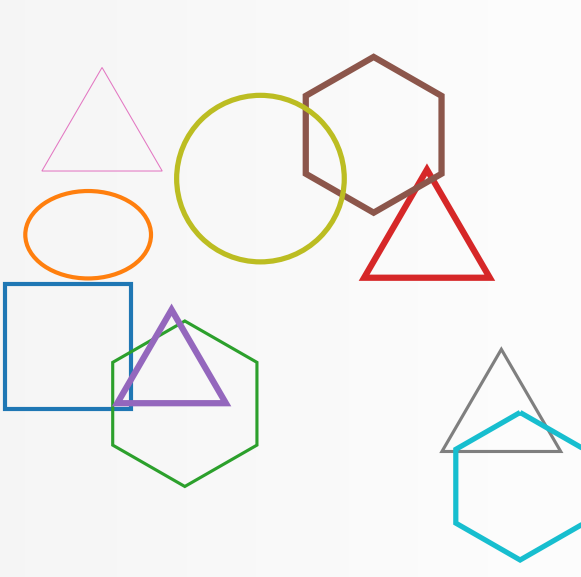[{"shape": "square", "thickness": 2, "radius": 0.54, "center": [0.117, 0.399]}, {"shape": "oval", "thickness": 2, "radius": 0.54, "center": [0.152, 0.593]}, {"shape": "hexagon", "thickness": 1.5, "radius": 0.72, "center": [0.318, 0.3]}, {"shape": "triangle", "thickness": 3, "radius": 0.62, "center": [0.735, 0.581]}, {"shape": "triangle", "thickness": 3, "radius": 0.54, "center": [0.295, 0.355]}, {"shape": "hexagon", "thickness": 3, "radius": 0.67, "center": [0.643, 0.766]}, {"shape": "triangle", "thickness": 0.5, "radius": 0.6, "center": [0.176, 0.763]}, {"shape": "triangle", "thickness": 1.5, "radius": 0.59, "center": [0.863, 0.276]}, {"shape": "circle", "thickness": 2.5, "radius": 0.72, "center": [0.448, 0.69]}, {"shape": "hexagon", "thickness": 2.5, "radius": 0.64, "center": [0.895, 0.157]}]